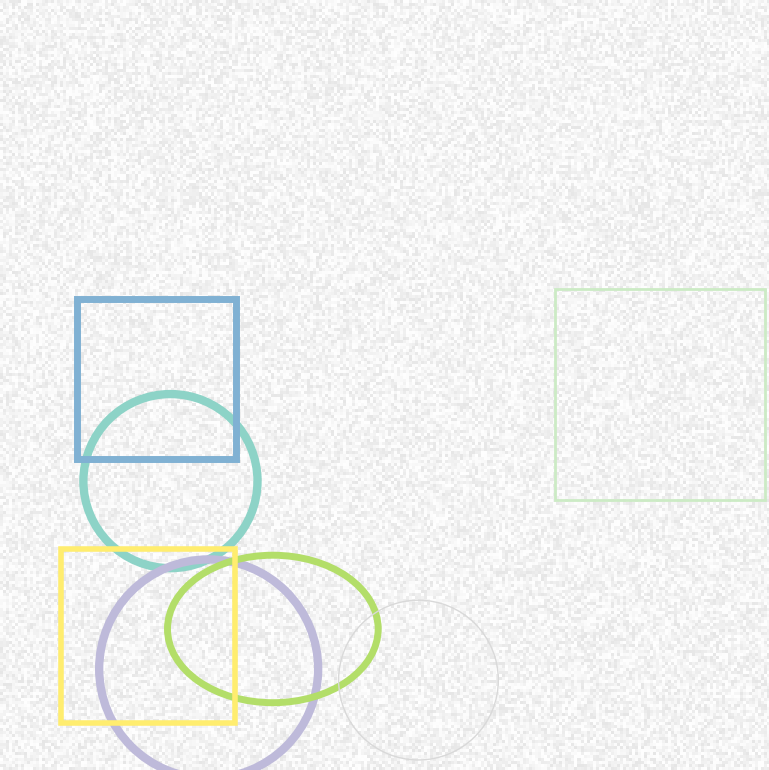[{"shape": "circle", "thickness": 3, "radius": 0.57, "center": [0.221, 0.375]}, {"shape": "circle", "thickness": 3, "radius": 0.71, "center": [0.271, 0.131]}, {"shape": "square", "thickness": 2.5, "radius": 0.52, "center": [0.203, 0.508]}, {"shape": "oval", "thickness": 2.5, "radius": 0.68, "center": [0.354, 0.183]}, {"shape": "circle", "thickness": 0.5, "radius": 0.52, "center": [0.543, 0.117]}, {"shape": "square", "thickness": 1, "radius": 0.68, "center": [0.857, 0.488]}, {"shape": "square", "thickness": 2, "radius": 0.56, "center": [0.192, 0.175]}]